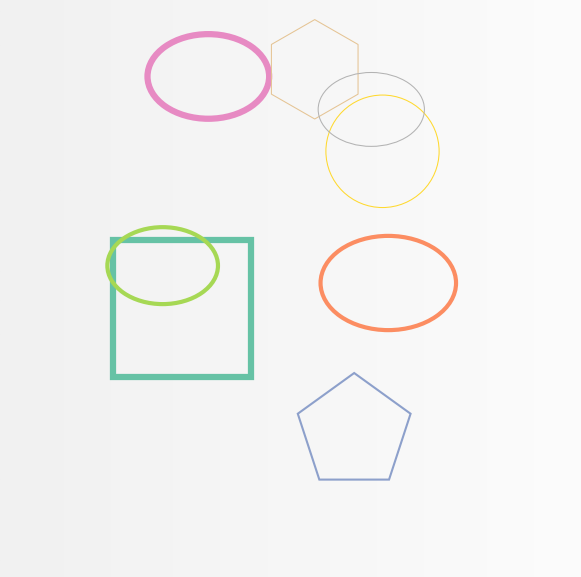[{"shape": "square", "thickness": 3, "radius": 0.59, "center": [0.313, 0.465]}, {"shape": "oval", "thickness": 2, "radius": 0.58, "center": [0.668, 0.509]}, {"shape": "pentagon", "thickness": 1, "radius": 0.51, "center": [0.609, 0.251]}, {"shape": "oval", "thickness": 3, "radius": 0.52, "center": [0.358, 0.867]}, {"shape": "oval", "thickness": 2, "radius": 0.48, "center": [0.28, 0.539]}, {"shape": "circle", "thickness": 0.5, "radius": 0.49, "center": [0.658, 0.737]}, {"shape": "hexagon", "thickness": 0.5, "radius": 0.43, "center": [0.541, 0.879]}, {"shape": "oval", "thickness": 0.5, "radius": 0.46, "center": [0.639, 0.81]}]